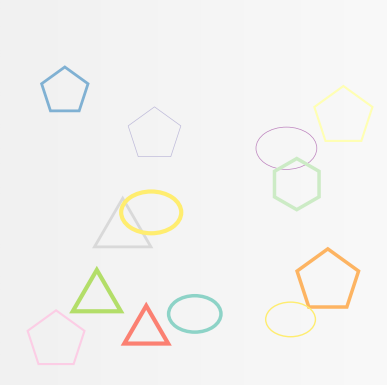[{"shape": "oval", "thickness": 2.5, "radius": 0.34, "center": [0.503, 0.185]}, {"shape": "pentagon", "thickness": 1.5, "radius": 0.39, "center": [0.886, 0.698]}, {"shape": "pentagon", "thickness": 0.5, "radius": 0.36, "center": [0.399, 0.651]}, {"shape": "triangle", "thickness": 3, "radius": 0.33, "center": [0.377, 0.14]}, {"shape": "pentagon", "thickness": 2, "radius": 0.31, "center": [0.167, 0.763]}, {"shape": "pentagon", "thickness": 2.5, "radius": 0.42, "center": [0.846, 0.27]}, {"shape": "triangle", "thickness": 3, "radius": 0.36, "center": [0.25, 0.227]}, {"shape": "pentagon", "thickness": 1.5, "radius": 0.39, "center": [0.145, 0.117]}, {"shape": "triangle", "thickness": 2, "radius": 0.42, "center": [0.317, 0.401]}, {"shape": "oval", "thickness": 0.5, "radius": 0.39, "center": [0.739, 0.615]}, {"shape": "hexagon", "thickness": 2.5, "radius": 0.33, "center": [0.766, 0.522]}, {"shape": "oval", "thickness": 1, "radius": 0.32, "center": [0.75, 0.17]}, {"shape": "oval", "thickness": 3, "radius": 0.39, "center": [0.39, 0.448]}]